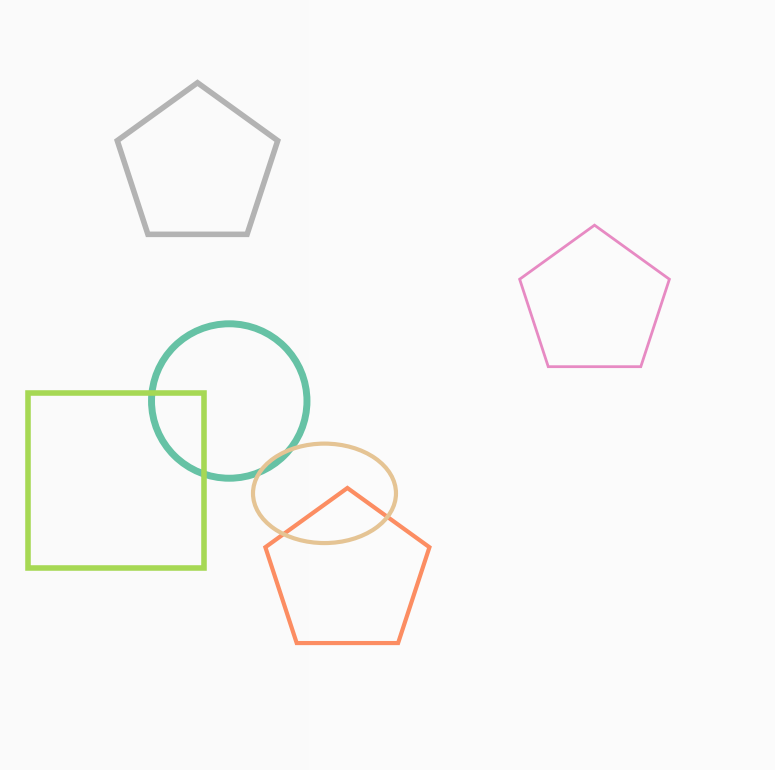[{"shape": "circle", "thickness": 2.5, "radius": 0.5, "center": [0.296, 0.479]}, {"shape": "pentagon", "thickness": 1.5, "radius": 0.56, "center": [0.448, 0.255]}, {"shape": "pentagon", "thickness": 1, "radius": 0.51, "center": [0.767, 0.606]}, {"shape": "square", "thickness": 2, "radius": 0.57, "center": [0.15, 0.376]}, {"shape": "oval", "thickness": 1.5, "radius": 0.46, "center": [0.419, 0.359]}, {"shape": "pentagon", "thickness": 2, "radius": 0.54, "center": [0.255, 0.784]}]